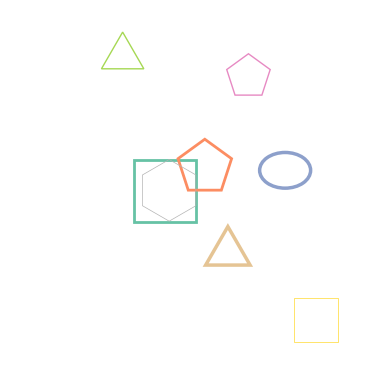[{"shape": "square", "thickness": 2, "radius": 0.4, "center": [0.429, 0.504]}, {"shape": "pentagon", "thickness": 2, "radius": 0.37, "center": [0.532, 0.565]}, {"shape": "oval", "thickness": 2.5, "radius": 0.33, "center": [0.741, 0.558]}, {"shape": "pentagon", "thickness": 1, "radius": 0.3, "center": [0.645, 0.801]}, {"shape": "triangle", "thickness": 1, "radius": 0.32, "center": [0.319, 0.853]}, {"shape": "square", "thickness": 0.5, "radius": 0.29, "center": [0.82, 0.169]}, {"shape": "triangle", "thickness": 2.5, "radius": 0.33, "center": [0.592, 0.345]}, {"shape": "hexagon", "thickness": 0.5, "radius": 0.4, "center": [0.439, 0.506]}]